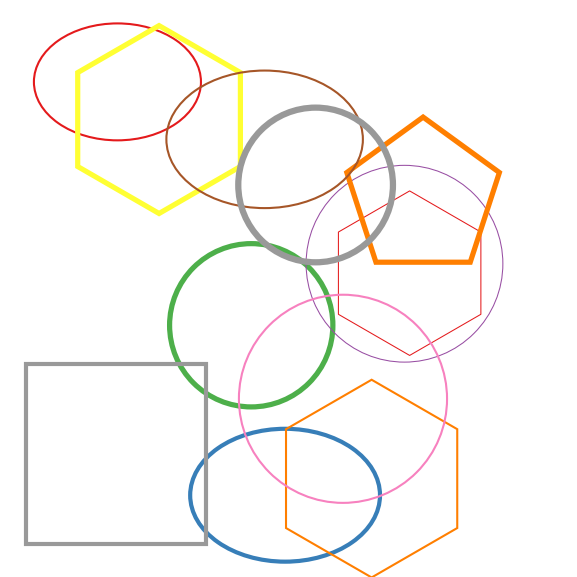[{"shape": "hexagon", "thickness": 0.5, "radius": 0.71, "center": [0.709, 0.526]}, {"shape": "oval", "thickness": 1, "radius": 0.72, "center": [0.203, 0.857]}, {"shape": "oval", "thickness": 2, "radius": 0.82, "center": [0.494, 0.142]}, {"shape": "circle", "thickness": 2.5, "radius": 0.71, "center": [0.435, 0.436]}, {"shape": "circle", "thickness": 0.5, "radius": 0.85, "center": [0.7, 0.542]}, {"shape": "pentagon", "thickness": 2.5, "radius": 0.69, "center": [0.733, 0.657]}, {"shape": "hexagon", "thickness": 1, "radius": 0.86, "center": [0.644, 0.17]}, {"shape": "hexagon", "thickness": 2.5, "radius": 0.81, "center": [0.275, 0.792]}, {"shape": "oval", "thickness": 1, "radius": 0.85, "center": [0.458, 0.758]}, {"shape": "circle", "thickness": 1, "radius": 0.9, "center": [0.594, 0.309]}, {"shape": "square", "thickness": 2, "radius": 0.78, "center": [0.201, 0.213]}, {"shape": "circle", "thickness": 3, "radius": 0.67, "center": [0.547, 0.679]}]